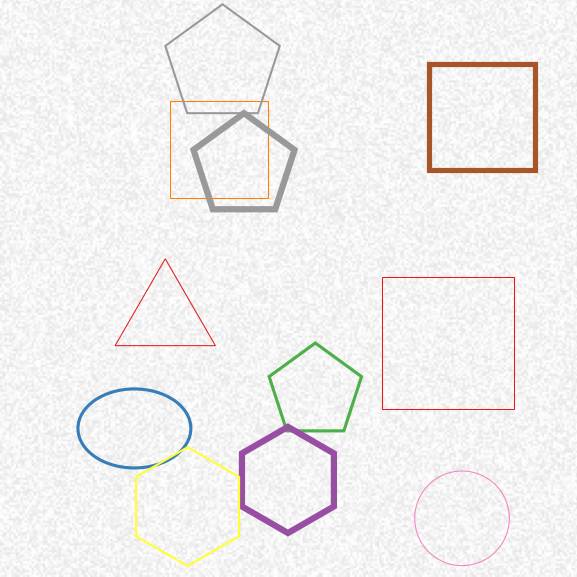[{"shape": "triangle", "thickness": 0.5, "radius": 0.5, "center": [0.286, 0.451]}, {"shape": "square", "thickness": 0.5, "radius": 0.57, "center": [0.776, 0.405]}, {"shape": "oval", "thickness": 1.5, "radius": 0.49, "center": [0.233, 0.257]}, {"shape": "pentagon", "thickness": 1.5, "radius": 0.42, "center": [0.546, 0.321]}, {"shape": "hexagon", "thickness": 3, "radius": 0.46, "center": [0.499, 0.168]}, {"shape": "square", "thickness": 0.5, "radius": 0.42, "center": [0.379, 0.74]}, {"shape": "hexagon", "thickness": 1, "radius": 0.51, "center": [0.325, 0.122]}, {"shape": "square", "thickness": 2.5, "radius": 0.46, "center": [0.835, 0.796]}, {"shape": "circle", "thickness": 0.5, "radius": 0.41, "center": [0.8, 0.102]}, {"shape": "pentagon", "thickness": 3, "radius": 0.46, "center": [0.423, 0.711]}, {"shape": "pentagon", "thickness": 1, "radius": 0.52, "center": [0.385, 0.887]}]